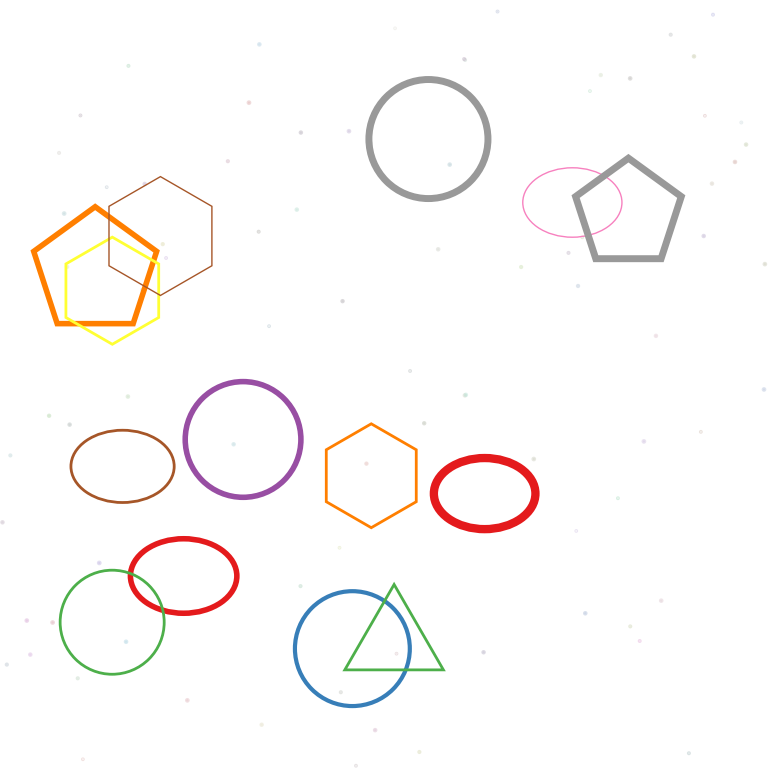[{"shape": "oval", "thickness": 2, "radius": 0.35, "center": [0.238, 0.252]}, {"shape": "oval", "thickness": 3, "radius": 0.33, "center": [0.629, 0.359]}, {"shape": "circle", "thickness": 1.5, "radius": 0.37, "center": [0.458, 0.158]}, {"shape": "triangle", "thickness": 1, "radius": 0.37, "center": [0.512, 0.167]}, {"shape": "circle", "thickness": 1, "radius": 0.34, "center": [0.146, 0.192]}, {"shape": "circle", "thickness": 2, "radius": 0.38, "center": [0.316, 0.429]}, {"shape": "hexagon", "thickness": 1, "radius": 0.34, "center": [0.482, 0.382]}, {"shape": "pentagon", "thickness": 2, "radius": 0.42, "center": [0.124, 0.648]}, {"shape": "hexagon", "thickness": 1, "radius": 0.35, "center": [0.146, 0.622]}, {"shape": "oval", "thickness": 1, "radius": 0.34, "center": [0.159, 0.394]}, {"shape": "hexagon", "thickness": 0.5, "radius": 0.39, "center": [0.208, 0.693]}, {"shape": "oval", "thickness": 0.5, "radius": 0.32, "center": [0.743, 0.737]}, {"shape": "pentagon", "thickness": 2.5, "radius": 0.36, "center": [0.816, 0.722]}, {"shape": "circle", "thickness": 2.5, "radius": 0.39, "center": [0.556, 0.819]}]